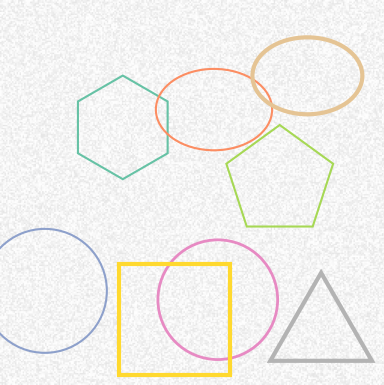[{"shape": "hexagon", "thickness": 1.5, "radius": 0.67, "center": [0.319, 0.669]}, {"shape": "oval", "thickness": 1.5, "radius": 0.75, "center": [0.556, 0.715]}, {"shape": "circle", "thickness": 1.5, "radius": 0.8, "center": [0.117, 0.245]}, {"shape": "circle", "thickness": 2, "radius": 0.78, "center": [0.566, 0.222]}, {"shape": "pentagon", "thickness": 1.5, "radius": 0.73, "center": [0.727, 0.53]}, {"shape": "square", "thickness": 3, "radius": 0.72, "center": [0.453, 0.17]}, {"shape": "oval", "thickness": 3, "radius": 0.71, "center": [0.798, 0.803]}, {"shape": "triangle", "thickness": 3, "radius": 0.76, "center": [0.834, 0.139]}]